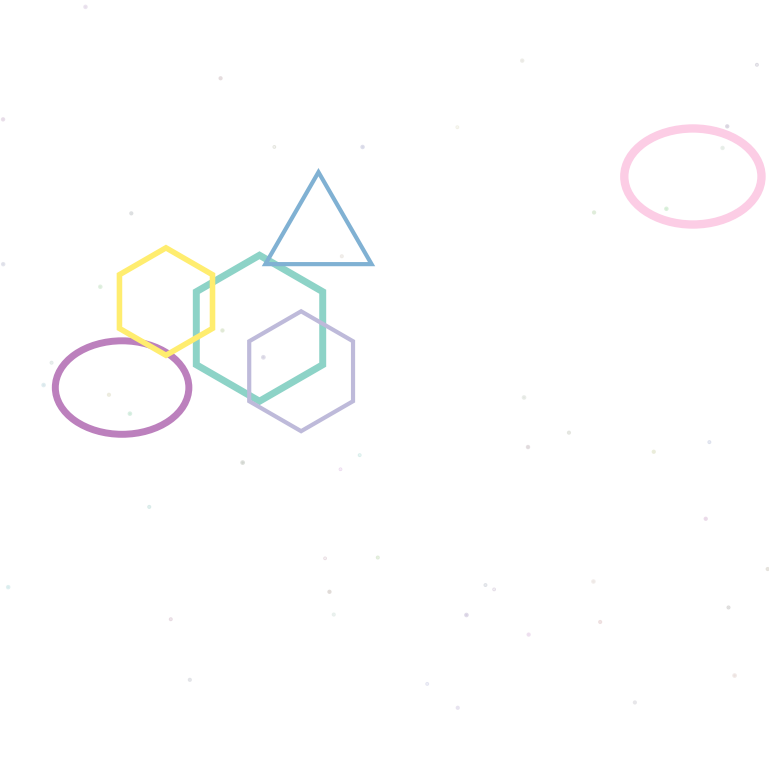[{"shape": "hexagon", "thickness": 2.5, "radius": 0.47, "center": [0.337, 0.574]}, {"shape": "hexagon", "thickness": 1.5, "radius": 0.39, "center": [0.391, 0.518]}, {"shape": "triangle", "thickness": 1.5, "radius": 0.4, "center": [0.414, 0.697]}, {"shape": "oval", "thickness": 3, "radius": 0.45, "center": [0.9, 0.771]}, {"shape": "oval", "thickness": 2.5, "radius": 0.43, "center": [0.159, 0.497]}, {"shape": "hexagon", "thickness": 2, "radius": 0.35, "center": [0.216, 0.608]}]